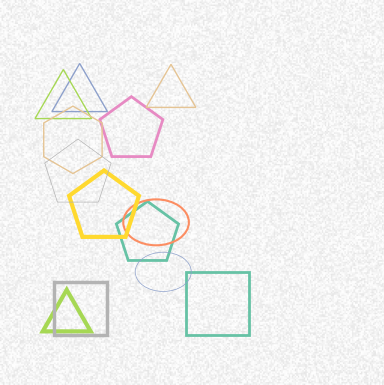[{"shape": "square", "thickness": 2, "radius": 0.41, "center": [0.565, 0.211]}, {"shape": "pentagon", "thickness": 2, "radius": 0.42, "center": [0.383, 0.392]}, {"shape": "oval", "thickness": 1.5, "radius": 0.43, "center": [0.405, 0.423]}, {"shape": "oval", "thickness": 0.5, "radius": 0.36, "center": [0.424, 0.294]}, {"shape": "triangle", "thickness": 1, "radius": 0.42, "center": [0.207, 0.752]}, {"shape": "pentagon", "thickness": 2, "radius": 0.43, "center": [0.341, 0.663]}, {"shape": "triangle", "thickness": 3, "radius": 0.36, "center": [0.173, 0.175]}, {"shape": "triangle", "thickness": 1, "radius": 0.42, "center": [0.164, 0.734]}, {"shape": "pentagon", "thickness": 3, "radius": 0.48, "center": [0.27, 0.462]}, {"shape": "triangle", "thickness": 1, "radius": 0.37, "center": [0.444, 0.758]}, {"shape": "hexagon", "thickness": 1, "radius": 0.44, "center": [0.189, 0.637]}, {"shape": "pentagon", "thickness": 0.5, "radius": 0.45, "center": [0.202, 0.548]}, {"shape": "square", "thickness": 2.5, "radius": 0.34, "center": [0.208, 0.199]}]